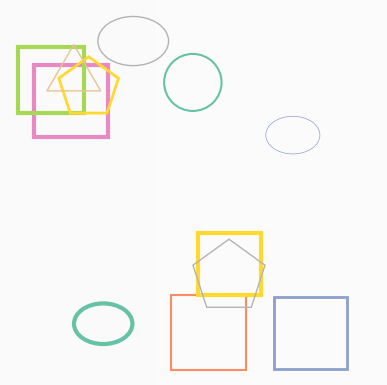[{"shape": "circle", "thickness": 1.5, "radius": 0.37, "center": [0.498, 0.786]}, {"shape": "oval", "thickness": 3, "radius": 0.38, "center": [0.266, 0.159]}, {"shape": "square", "thickness": 1.5, "radius": 0.49, "center": [0.538, 0.136]}, {"shape": "square", "thickness": 2, "radius": 0.47, "center": [0.801, 0.136]}, {"shape": "oval", "thickness": 0.5, "radius": 0.35, "center": [0.756, 0.649]}, {"shape": "square", "thickness": 3, "radius": 0.47, "center": [0.183, 0.738]}, {"shape": "square", "thickness": 3, "radius": 0.43, "center": [0.132, 0.792]}, {"shape": "square", "thickness": 3, "radius": 0.4, "center": [0.592, 0.314]}, {"shape": "pentagon", "thickness": 2, "radius": 0.4, "center": [0.229, 0.772]}, {"shape": "triangle", "thickness": 1, "radius": 0.4, "center": [0.19, 0.804]}, {"shape": "pentagon", "thickness": 1, "radius": 0.49, "center": [0.591, 0.281]}, {"shape": "oval", "thickness": 1, "radius": 0.46, "center": [0.344, 0.893]}]